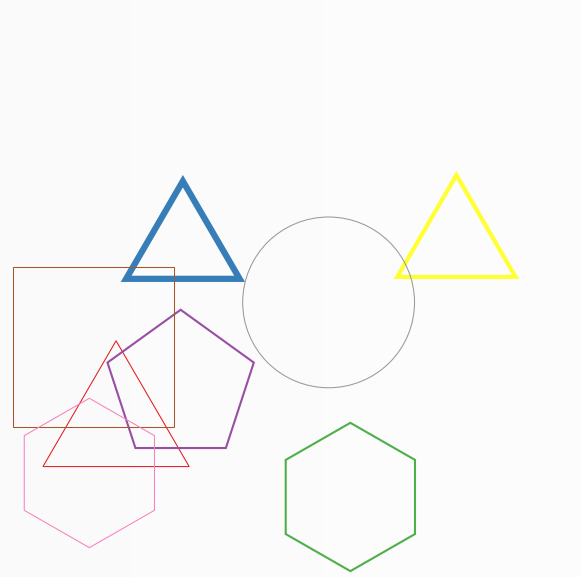[{"shape": "triangle", "thickness": 0.5, "radius": 0.73, "center": [0.2, 0.264]}, {"shape": "triangle", "thickness": 3, "radius": 0.56, "center": [0.315, 0.573]}, {"shape": "hexagon", "thickness": 1, "radius": 0.64, "center": [0.603, 0.139]}, {"shape": "pentagon", "thickness": 1, "radius": 0.66, "center": [0.311, 0.33]}, {"shape": "triangle", "thickness": 2, "radius": 0.59, "center": [0.785, 0.578]}, {"shape": "square", "thickness": 0.5, "radius": 0.69, "center": [0.16, 0.398]}, {"shape": "hexagon", "thickness": 0.5, "radius": 0.65, "center": [0.154, 0.18]}, {"shape": "circle", "thickness": 0.5, "radius": 0.74, "center": [0.565, 0.476]}]